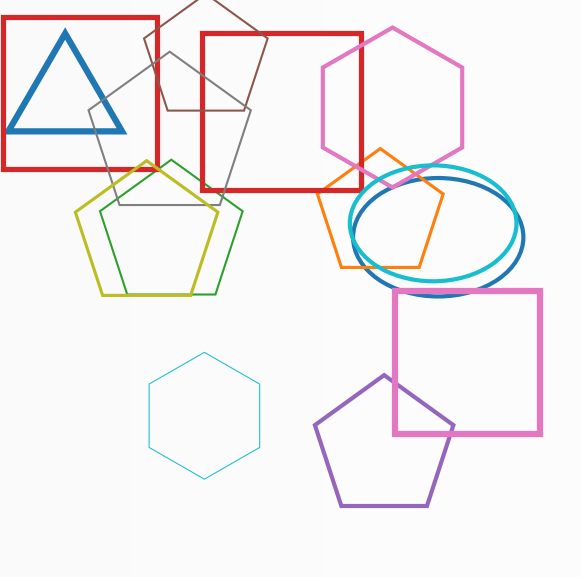[{"shape": "triangle", "thickness": 3, "radius": 0.56, "center": [0.112, 0.828]}, {"shape": "oval", "thickness": 2, "radius": 0.73, "center": [0.754, 0.588]}, {"shape": "pentagon", "thickness": 1.5, "radius": 0.57, "center": [0.654, 0.628]}, {"shape": "pentagon", "thickness": 1, "radius": 0.65, "center": [0.295, 0.594]}, {"shape": "square", "thickness": 2.5, "radius": 0.66, "center": [0.138, 0.839]}, {"shape": "square", "thickness": 2.5, "radius": 0.68, "center": [0.485, 0.806]}, {"shape": "pentagon", "thickness": 2, "radius": 0.63, "center": [0.661, 0.224]}, {"shape": "pentagon", "thickness": 1, "radius": 0.56, "center": [0.354, 0.898]}, {"shape": "hexagon", "thickness": 2, "radius": 0.69, "center": [0.675, 0.813]}, {"shape": "square", "thickness": 3, "radius": 0.62, "center": [0.804, 0.371]}, {"shape": "pentagon", "thickness": 1, "radius": 0.73, "center": [0.292, 0.763]}, {"shape": "pentagon", "thickness": 1.5, "radius": 0.64, "center": [0.252, 0.592]}, {"shape": "oval", "thickness": 2, "radius": 0.72, "center": [0.745, 0.612]}, {"shape": "hexagon", "thickness": 0.5, "radius": 0.55, "center": [0.352, 0.279]}]